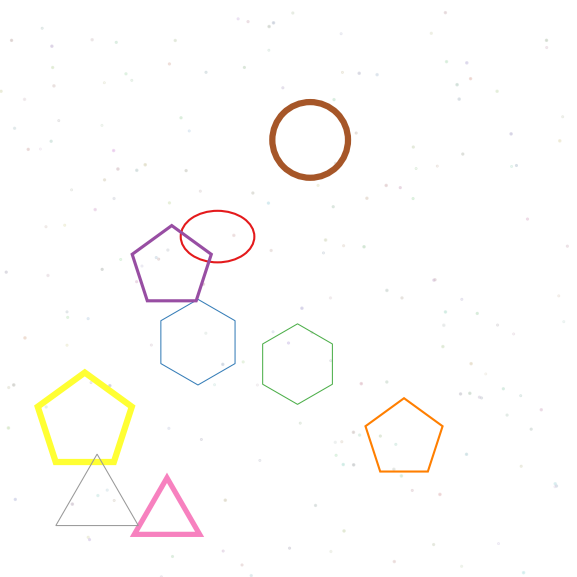[{"shape": "oval", "thickness": 1, "radius": 0.32, "center": [0.377, 0.589]}, {"shape": "hexagon", "thickness": 0.5, "radius": 0.37, "center": [0.343, 0.407]}, {"shape": "hexagon", "thickness": 0.5, "radius": 0.35, "center": [0.515, 0.369]}, {"shape": "pentagon", "thickness": 1.5, "radius": 0.36, "center": [0.297, 0.537]}, {"shape": "pentagon", "thickness": 1, "radius": 0.35, "center": [0.7, 0.239]}, {"shape": "pentagon", "thickness": 3, "radius": 0.43, "center": [0.147, 0.268]}, {"shape": "circle", "thickness": 3, "radius": 0.33, "center": [0.537, 0.757]}, {"shape": "triangle", "thickness": 2.5, "radius": 0.33, "center": [0.289, 0.106]}, {"shape": "triangle", "thickness": 0.5, "radius": 0.41, "center": [0.168, 0.13]}]